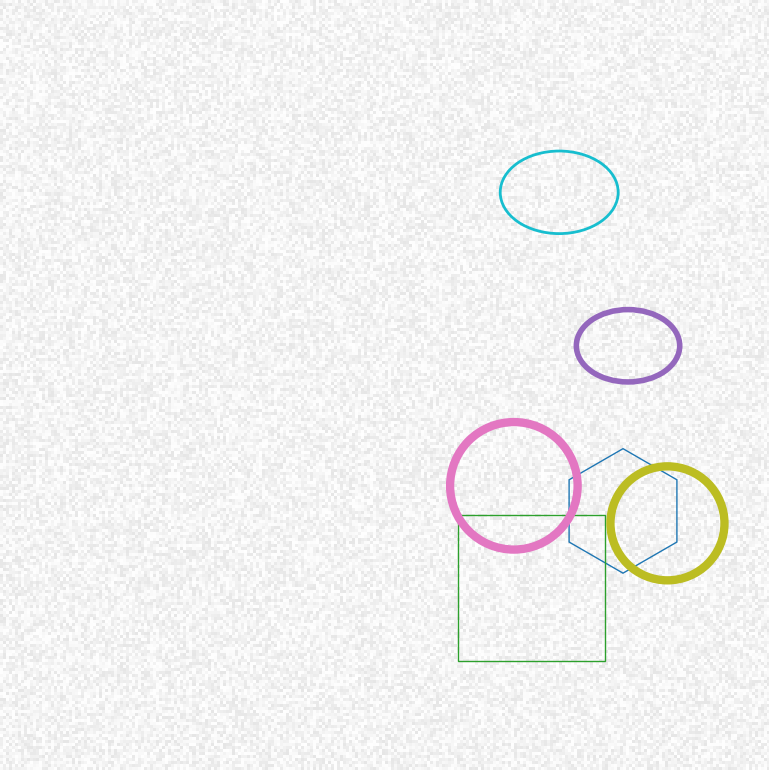[{"shape": "hexagon", "thickness": 0.5, "radius": 0.4, "center": [0.809, 0.336]}, {"shape": "square", "thickness": 0.5, "radius": 0.48, "center": [0.69, 0.236]}, {"shape": "oval", "thickness": 2, "radius": 0.34, "center": [0.816, 0.551]}, {"shape": "circle", "thickness": 3, "radius": 0.41, "center": [0.667, 0.369]}, {"shape": "circle", "thickness": 3, "radius": 0.37, "center": [0.867, 0.32]}, {"shape": "oval", "thickness": 1, "radius": 0.38, "center": [0.726, 0.75]}]